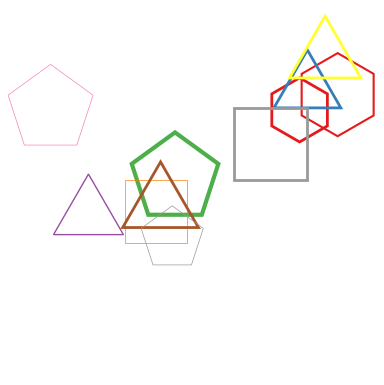[{"shape": "hexagon", "thickness": 2, "radius": 0.42, "center": [0.778, 0.715]}, {"shape": "hexagon", "thickness": 1.5, "radius": 0.54, "center": [0.877, 0.754]}, {"shape": "triangle", "thickness": 2, "radius": 0.5, "center": [0.798, 0.77]}, {"shape": "pentagon", "thickness": 3, "radius": 0.59, "center": [0.455, 0.538]}, {"shape": "triangle", "thickness": 1, "radius": 0.52, "center": [0.23, 0.443]}, {"shape": "square", "thickness": 0.5, "radius": 0.41, "center": [0.405, 0.45]}, {"shape": "triangle", "thickness": 2, "radius": 0.53, "center": [0.844, 0.851]}, {"shape": "triangle", "thickness": 2, "radius": 0.57, "center": [0.417, 0.466]}, {"shape": "pentagon", "thickness": 0.5, "radius": 0.58, "center": [0.131, 0.717]}, {"shape": "pentagon", "thickness": 0.5, "radius": 0.42, "center": [0.447, 0.381]}, {"shape": "square", "thickness": 2, "radius": 0.47, "center": [0.703, 0.626]}]